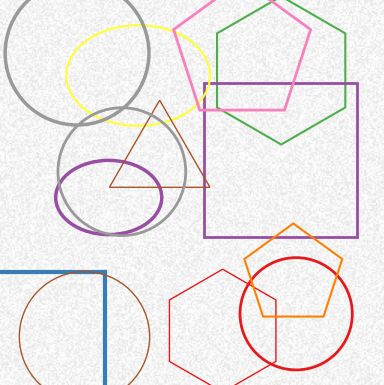[{"shape": "hexagon", "thickness": 1, "radius": 0.8, "center": [0.578, 0.141]}, {"shape": "circle", "thickness": 2, "radius": 0.73, "center": [0.769, 0.185]}, {"shape": "square", "thickness": 3, "radius": 0.86, "center": [0.102, 0.123]}, {"shape": "hexagon", "thickness": 1.5, "radius": 0.96, "center": [0.73, 0.817]}, {"shape": "oval", "thickness": 2.5, "radius": 0.69, "center": [0.282, 0.487]}, {"shape": "square", "thickness": 2, "radius": 1.0, "center": [0.728, 0.585]}, {"shape": "pentagon", "thickness": 1.5, "radius": 0.67, "center": [0.762, 0.286]}, {"shape": "oval", "thickness": 1.5, "radius": 0.93, "center": [0.359, 0.804]}, {"shape": "triangle", "thickness": 1, "radius": 0.75, "center": [0.415, 0.589]}, {"shape": "circle", "thickness": 1, "radius": 0.85, "center": [0.219, 0.125]}, {"shape": "pentagon", "thickness": 2, "radius": 0.94, "center": [0.629, 0.865]}, {"shape": "circle", "thickness": 2.5, "radius": 0.93, "center": [0.2, 0.862]}, {"shape": "circle", "thickness": 2, "radius": 0.83, "center": [0.316, 0.554]}]